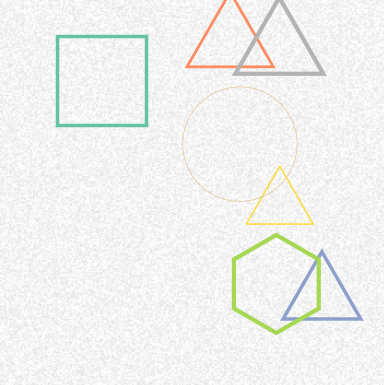[{"shape": "square", "thickness": 2.5, "radius": 0.57, "center": [0.264, 0.791]}, {"shape": "triangle", "thickness": 2, "radius": 0.65, "center": [0.598, 0.891]}, {"shape": "triangle", "thickness": 2.5, "radius": 0.58, "center": [0.836, 0.23]}, {"shape": "hexagon", "thickness": 3, "radius": 0.64, "center": [0.718, 0.262]}, {"shape": "triangle", "thickness": 1, "radius": 0.5, "center": [0.727, 0.468]}, {"shape": "circle", "thickness": 0.5, "radius": 0.74, "center": [0.623, 0.626]}, {"shape": "triangle", "thickness": 3, "radius": 0.66, "center": [0.726, 0.874]}]